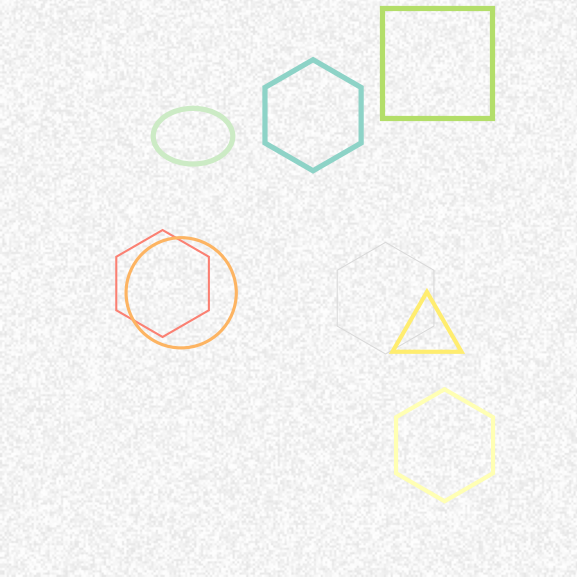[{"shape": "hexagon", "thickness": 2.5, "radius": 0.48, "center": [0.542, 0.8]}, {"shape": "hexagon", "thickness": 2, "radius": 0.48, "center": [0.77, 0.228]}, {"shape": "hexagon", "thickness": 1, "radius": 0.46, "center": [0.282, 0.508]}, {"shape": "circle", "thickness": 1.5, "radius": 0.48, "center": [0.314, 0.492]}, {"shape": "square", "thickness": 2.5, "radius": 0.48, "center": [0.757, 0.891]}, {"shape": "hexagon", "thickness": 0.5, "radius": 0.48, "center": [0.668, 0.483]}, {"shape": "oval", "thickness": 2.5, "radius": 0.34, "center": [0.334, 0.763]}, {"shape": "triangle", "thickness": 2, "radius": 0.35, "center": [0.739, 0.425]}]